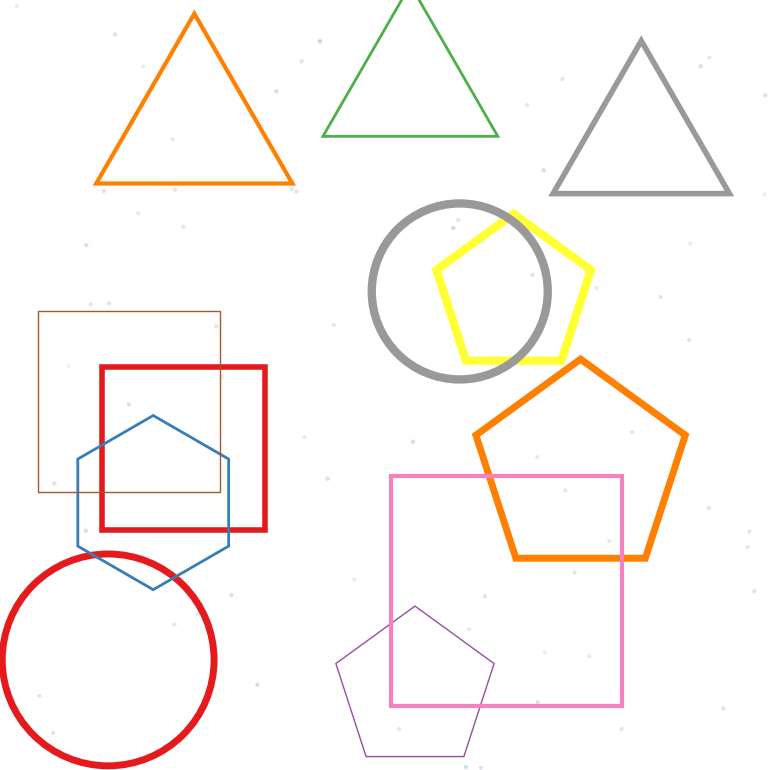[{"shape": "square", "thickness": 2, "radius": 0.53, "center": [0.238, 0.418]}, {"shape": "circle", "thickness": 2.5, "radius": 0.69, "center": [0.14, 0.143]}, {"shape": "hexagon", "thickness": 1, "radius": 0.57, "center": [0.199, 0.347]}, {"shape": "triangle", "thickness": 1, "radius": 0.66, "center": [0.533, 0.889]}, {"shape": "pentagon", "thickness": 0.5, "radius": 0.54, "center": [0.539, 0.105]}, {"shape": "pentagon", "thickness": 2.5, "radius": 0.71, "center": [0.754, 0.391]}, {"shape": "triangle", "thickness": 1.5, "radius": 0.74, "center": [0.252, 0.835]}, {"shape": "pentagon", "thickness": 3, "radius": 0.53, "center": [0.667, 0.617]}, {"shape": "square", "thickness": 0.5, "radius": 0.59, "center": [0.167, 0.479]}, {"shape": "square", "thickness": 1.5, "radius": 0.75, "center": [0.658, 0.232]}, {"shape": "circle", "thickness": 3, "radius": 0.57, "center": [0.597, 0.621]}, {"shape": "triangle", "thickness": 2, "radius": 0.66, "center": [0.833, 0.815]}]